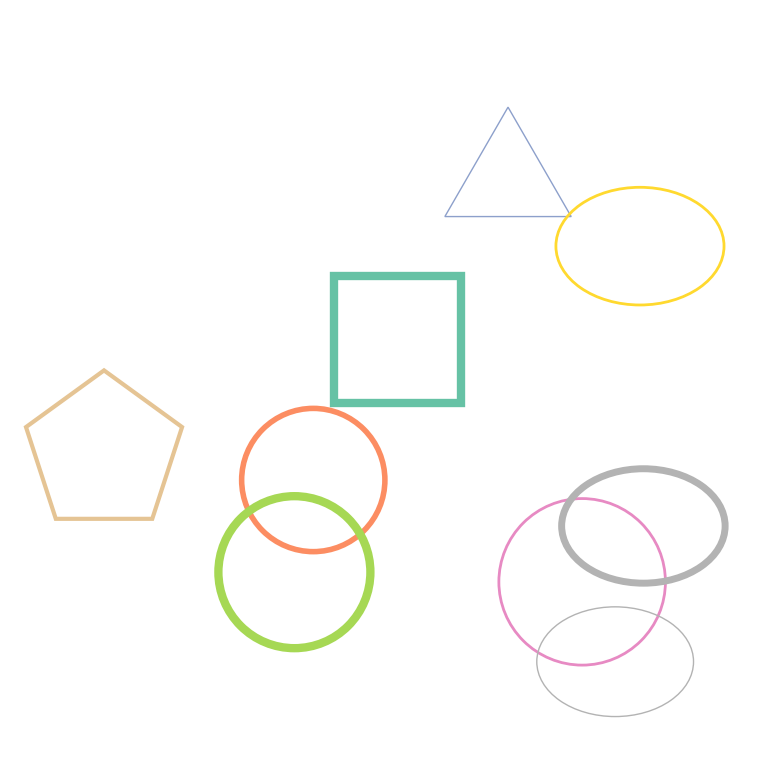[{"shape": "square", "thickness": 3, "radius": 0.41, "center": [0.516, 0.559]}, {"shape": "circle", "thickness": 2, "radius": 0.47, "center": [0.407, 0.377]}, {"shape": "triangle", "thickness": 0.5, "radius": 0.47, "center": [0.66, 0.766]}, {"shape": "circle", "thickness": 1, "radius": 0.54, "center": [0.756, 0.244]}, {"shape": "circle", "thickness": 3, "radius": 0.49, "center": [0.382, 0.257]}, {"shape": "oval", "thickness": 1, "radius": 0.55, "center": [0.831, 0.68]}, {"shape": "pentagon", "thickness": 1.5, "radius": 0.53, "center": [0.135, 0.412]}, {"shape": "oval", "thickness": 0.5, "radius": 0.51, "center": [0.799, 0.141]}, {"shape": "oval", "thickness": 2.5, "radius": 0.53, "center": [0.836, 0.317]}]